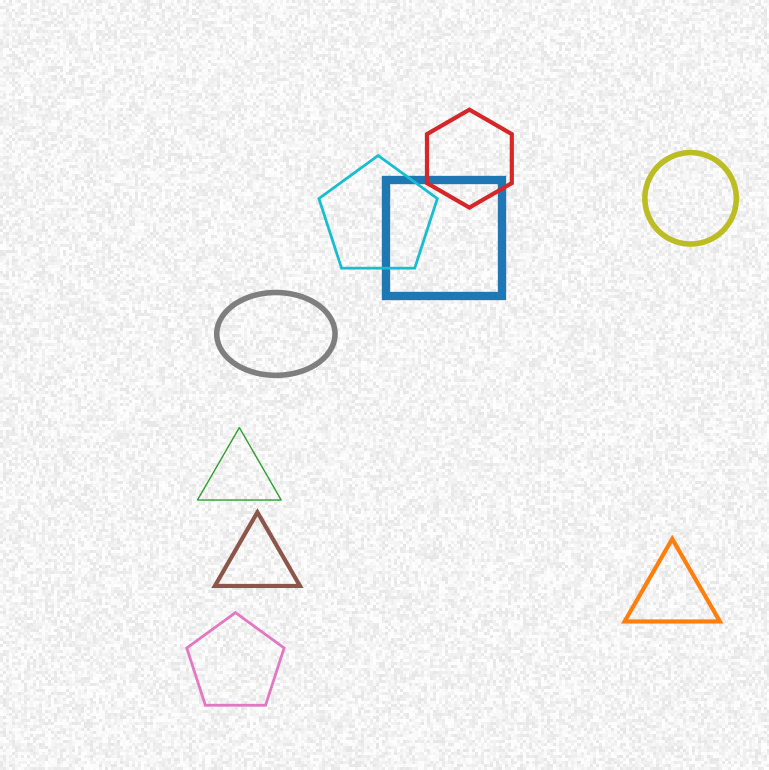[{"shape": "square", "thickness": 3, "radius": 0.38, "center": [0.577, 0.691]}, {"shape": "triangle", "thickness": 1.5, "radius": 0.36, "center": [0.873, 0.229]}, {"shape": "triangle", "thickness": 0.5, "radius": 0.31, "center": [0.311, 0.382]}, {"shape": "hexagon", "thickness": 1.5, "radius": 0.32, "center": [0.61, 0.794]}, {"shape": "triangle", "thickness": 1.5, "radius": 0.32, "center": [0.334, 0.271]}, {"shape": "pentagon", "thickness": 1, "radius": 0.33, "center": [0.306, 0.138]}, {"shape": "oval", "thickness": 2, "radius": 0.38, "center": [0.358, 0.566]}, {"shape": "circle", "thickness": 2, "radius": 0.3, "center": [0.897, 0.742]}, {"shape": "pentagon", "thickness": 1, "radius": 0.4, "center": [0.491, 0.717]}]